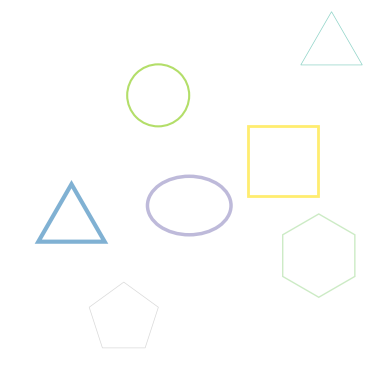[{"shape": "triangle", "thickness": 0.5, "radius": 0.46, "center": [0.861, 0.877]}, {"shape": "oval", "thickness": 2.5, "radius": 0.54, "center": [0.492, 0.466]}, {"shape": "triangle", "thickness": 3, "radius": 0.5, "center": [0.186, 0.422]}, {"shape": "circle", "thickness": 1.5, "radius": 0.4, "center": [0.411, 0.752]}, {"shape": "pentagon", "thickness": 0.5, "radius": 0.47, "center": [0.321, 0.173]}, {"shape": "hexagon", "thickness": 1, "radius": 0.54, "center": [0.828, 0.336]}, {"shape": "square", "thickness": 2, "radius": 0.45, "center": [0.736, 0.581]}]